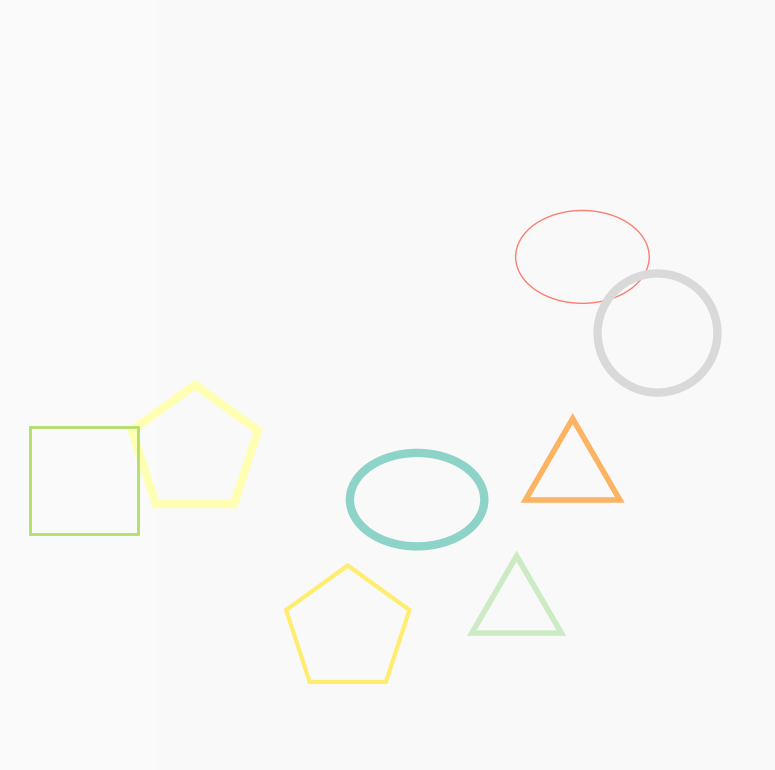[{"shape": "oval", "thickness": 3, "radius": 0.43, "center": [0.538, 0.351]}, {"shape": "pentagon", "thickness": 3, "radius": 0.43, "center": [0.252, 0.415]}, {"shape": "oval", "thickness": 0.5, "radius": 0.43, "center": [0.751, 0.666]}, {"shape": "triangle", "thickness": 2, "radius": 0.35, "center": [0.739, 0.386]}, {"shape": "square", "thickness": 1, "radius": 0.35, "center": [0.108, 0.376]}, {"shape": "circle", "thickness": 3, "radius": 0.39, "center": [0.848, 0.568]}, {"shape": "triangle", "thickness": 2, "radius": 0.33, "center": [0.667, 0.211]}, {"shape": "pentagon", "thickness": 1.5, "radius": 0.42, "center": [0.449, 0.182]}]